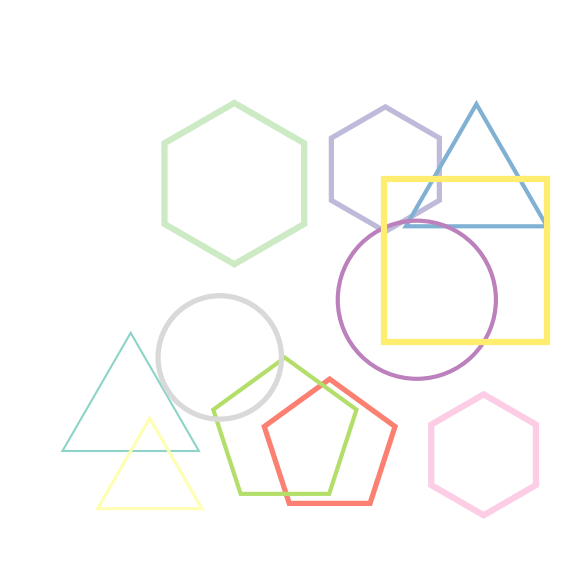[{"shape": "triangle", "thickness": 1, "radius": 0.68, "center": [0.226, 0.286]}, {"shape": "triangle", "thickness": 1.5, "radius": 0.52, "center": [0.259, 0.171]}, {"shape": "hexagon", "thickness": 2.5, "radius": 0.54, "center": [0.667, 0.706]}, {"shape": "pentagon", "thickness": 2.5, "radius": 0.6, "center": [0.571, 0.224]}, {"shape": "triangle", "thickness": 2, "radius": 0.71, "center": [0.825, 0.678]}, {"shape": "pentagon", "thickness": 2, "radius": 0.65, "center": [0.493, 0.249]}, {"shape": "hexagon", "thickness": 3, "radius": 0.52, "center": [0.837, 0.212]}, {"shape": "circle", "thickness": 2.5, "radius": 0.53, "center": [0.381, 0.38]}, {"shape": "circle", "thickness": 2, "radius": 0.68, "center": [0.722, 0.48]}, {"shape": "hexagon", "thickness": 3, "radius": 0.7, "center": [0.406, 0.681]}, {"shape": "square", "thickness": 3, "radius": 0.71, "center": [0.806, 0.548]}]